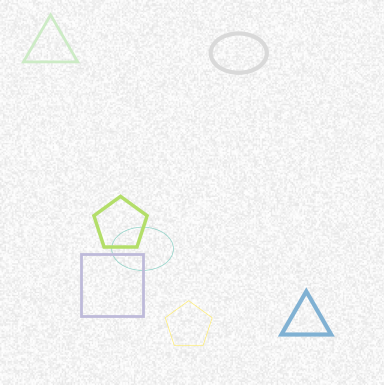[{"shape": "oval", "thickness": 0.5, "radius": 0.4, "center": [0.37, 0.354]}, {"shape": "square", "thickness": 2, "radius": 0.4, "center": [0.291, 0.26]}, {"shape": "triangle", "thickness": 3, "radius": 0.37, "center": [0.796, 0.168]}, {"shape": "pentagon", "thickness": 2.5, "radius": 0.36, "center": [0.313, 0.417]}, {"shape": "oval", "thickness": 3, "radius": 0.36, "center": [0.62, 0.862]}, {"shape": "triangle", "thickness": 2, "radius": 0.41, "center": [0.131, 0.88]}, {"shape": "pentagon", "thickness": 0.5, "radius": 0.32, "center": [0.49, 0.155]}]